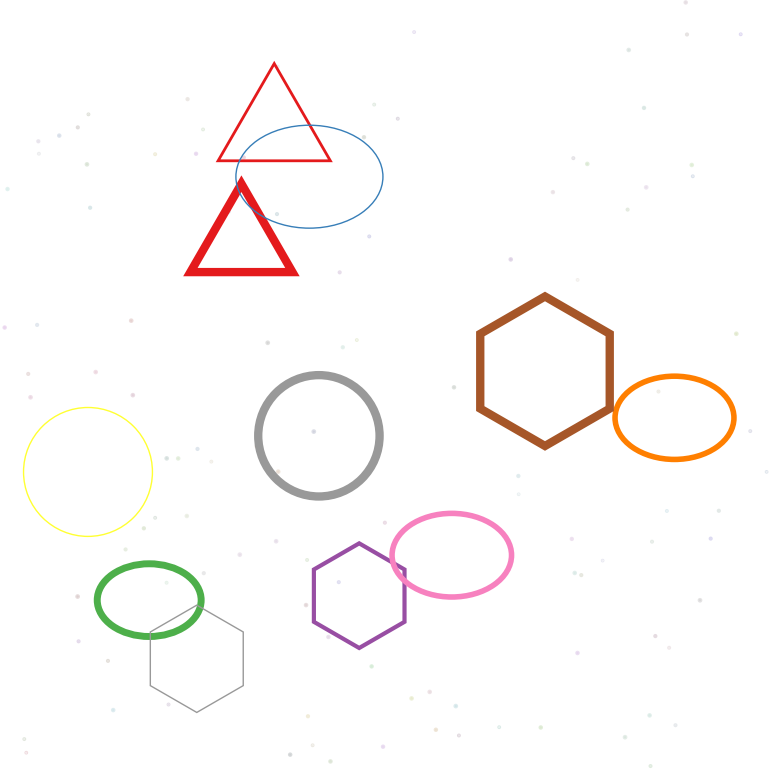[{"shape": "triangle", "thickness": 3, "radius": 0.38, "center": [0.314, 0.685]}, {"shape": "triangle", "thickness": 1, "radius": 0.42, "center": [0.356, 0.833]}, {"shape": "oval", "thickness": 0.5, "radius": 0.48, "center": [0.402, 0.771]}, {"shape": "oval", "thickness": 2.5, "radius": 0.34, "center": [0.194, 0.221]}, {"shape": "hexagon", "thickness": 1.5, "radius": 0.34, "center": [0.466, 0.226]}, {"shape": "oval", "thickness": 2, "radius": 0.39, "center": [0.876, 0.457]}, {"shape": "circle", "thickness": 0.5, "radius": 0.42, "center": [0.114, 0.387]}, {"shape": "hexagon", "thickness": 3, "radius": 0.49, "center": [0.708, 0.518]}, {"shape": "oval", "thickness": 2, "radius": 0.39, "center": [0.587, 0.279]}, {"shape": "hexagon", "thickness": 0.5, "radius": 0.35, "center": [0.256, 0.144]}, {"shape": "circle", "thickness": 3, "radius": 0.39, "center": [0.414, 0.434]}]